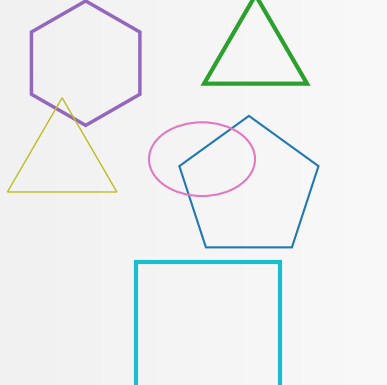[{"shape": "pentagon", "thickness": 1.5, "radius": 0.94, "center": [0.642, 0.51]}, {"shape": "triangle", "thickness": 3, "radius": 0.77, "center": [0.66, 0.859]}, {"shape": "hexagon", "thickness": 2.5, "radius": 0.81, "center": [0.221, 0.836]}, {"shape": "oval", "thickness": 1.5, "radius": 0.68, "center": [0.521, 0.587]}, {"shape": "triangle", "thickness": 1, "radius": 0.82, "center": [0.16, 0.583]}, {"shape": "square", "thickness": 3, "radius": 0.93, "center": [0.537, 0.133]}]